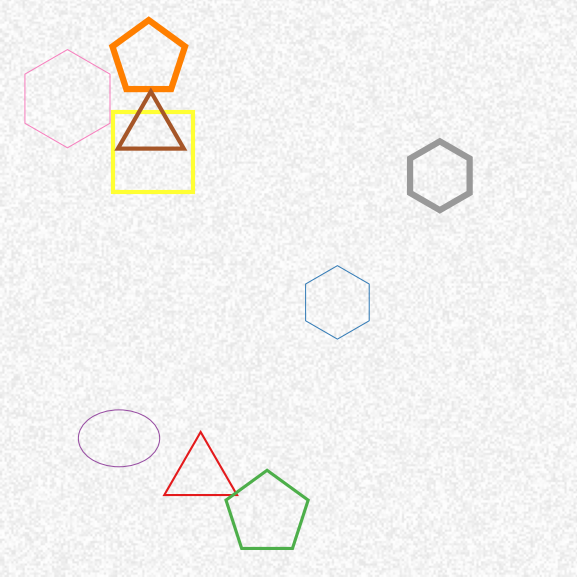[{"shape": "triangle", "thickness": 1, "radius": 0.36, "center": [0.347, 0.178]}, {"shape": "hexagon", "thickness": 0.5, "radius": 0.32, "center": [0.584, 0.476]}, {"shape": "pentagon", "thickness": 1.5, "radius": 0.37, "center": [0.462, 0.11]}, {"shape": "oval", "thickness": 0.5, "radius": 0.35, "center": [0.206, 0.24]}, {"shape": "pentagon", "thickness": 3, "radius": 0.33, "center": [0.258, 0.898]}, {"shape": "square", "thickness": 2, "radius": 0.34, "center": [0.265, 0.736]}, {"shape": "triangle", "thickness": 2, "radius": 0.33, "center": [0.261, 0.775]}, {"shape": "hexagon", "thickness": 0.5, "radius": 0.43, "center": [0.117, 0.828]}, {"shape": "hexagon", "thickness": 3, "radius": 0.3, "center": [0.762, 0.695]}]